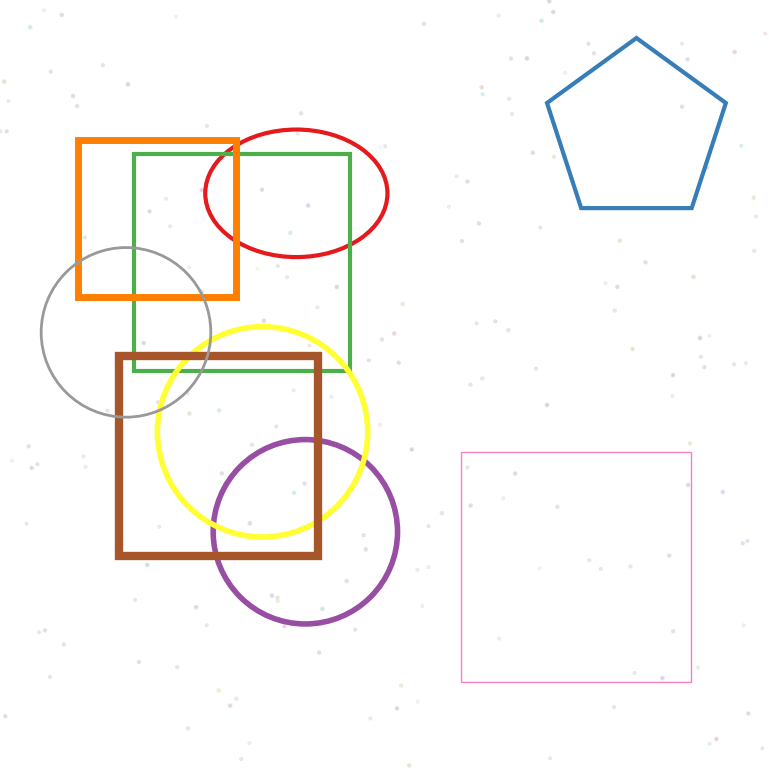[{"shape": "oval", "thickness": 1.5, "radius": 0.59, "center": [0.385, 0.749]}, {"shape": "pentagon", "thickness": 1.5, "radius": 0.61, "center": [0.827, 0.829]}, {"shape": "square", "thickness": 1.5, "radius": 0.7, "center": [0.314, 0.659]}, {"shape": "circle", "thickness": 2, "radius": 0.6, "center": [0.397, 0.309]}, {"shape": "square", "thickness": 2.5, "radius": 0.51, "center": [0.204, 0.716]}, {"shape": "circle", "thickness": 2, "radius": 0.68, "center": [0.341, 0.439]}, {"shape": "square", "thickness": 3, "radius": 0.65, "center": [0.284, 0.408]}, {"shape": "square", "thickness": 0.5, "radius": 0.75, "center": [0.748, 0.263]}, {"shape": "circle", "thickness": 1, "radius": 0.55, "center": [0.164, 0.568]}]